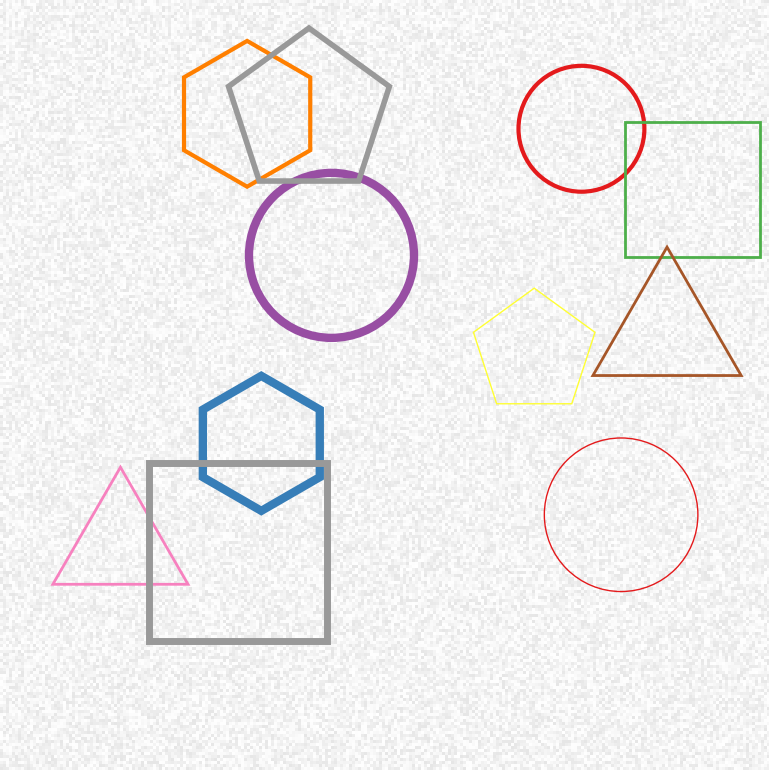[{"shape": "circle", "thickness": 1.5, "radius": 0.41, "center": [0.755, 0.833]}, {"shape": "circle", "thickness": 0.5, "radius": 0.5, "center": [0.807, 0.331]}, {"shape": "hexagon", "thickness": 3, "radius": 0.44, "center": [0.339, 0.424]}, {"shape": "square", "thickness": 1, "radius": 0.44, "center": [0.899, 0.754]}, {"shape": "circle", "thickness": 3, "radius": 0.54, "center": [0.431, 0.668]}, {"shape": "hexagon", "thickness": 1.5, "radius": 0.47, "center": [0.321, 0.852]}, {"shape": "pentagon", "thickness": 0.5, "radius": 0.41, "center": [0.694, 0.543]}, {"shape": "triangle", "thickness": 1, "radius": 0.56, "center": [0.866, 0.568]}, {"shape": "triangle", "thickness": 1, "radius": 0.51, "center": [0.156, 0.292]}, {"shape": "pentagon", "thickness": 2, "radius": 0.55, "center": [0.401, 0.854]}, {"shape": "square", "thickness": 2.5, "radius": 0.58, "center": [0.309, 0.283]}]